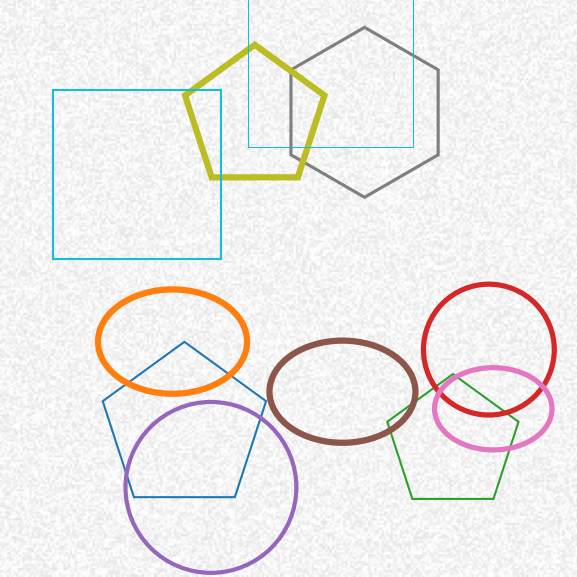[{"shape": "pentagon", "thickness": 1, "radius": 0.74, "center": [0.319, 0.259]}, {"shape": "oval", "thickness": 3, "radius": 0.65, "center": [0.299, 0.408]}, {"shape": "pentagon", "thickness": 1, "radius": 0.6, "center": [0.784, 0.232]}, {"shape": "circle", "thickness": 2.5, "radius": 0.57, "center": [0.847, 0.394]}, {"shape": "circle", "thickness": 2, "radius": 0.74, "center": [0.365, 0.155]}, {"shape": "oval", "thickness": 3, "radius": 0.63, "center": [0.593, 0.321]}, {"shape": "oval", "thickness": 2.5, "radius": 0.51, "center": [0.854, 0.291]}, {"shape": "hexagon", "thickness": 1.5, "radius": 0.74, "center": [0.631, 0.805]}, {"shape": "pentagon", "thickness": 3, "radius": 0.63, "center": [0.441, 0.795]}, {"shape": "square", "thickness": 0.5, "radius": 0.72, "center": [0.572, 0.888]}, {"shape": "square", "thickness": 1, "radius": 0.73, "center": [0.238, 0.697]}]